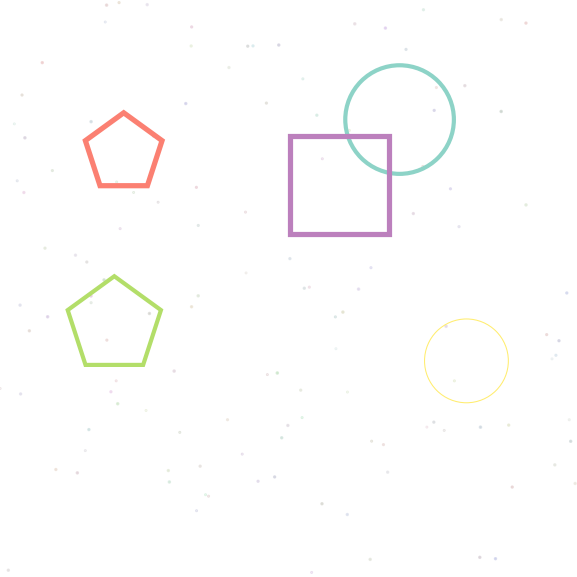[{"shape": "circle", "thickness": 2, "radius": 0.47, "center": [0.692, 0.792]}, {"shape": "pentagon", "thickness": 2.5, "radius": 0.35, "center": [0.214, 0.734]}, {"shape": "pentagon", "thickness": 2, "radius": 0.42, "center": [0.198, 0.436]}, {"shape": "square", "thickness": 2.5, "radius": 0.43, "center": [0.588, 0.679]}, {"shape": "circle", "thickness": 0.5, "radius": 0.36, "center": [0.808, 0.374]}]